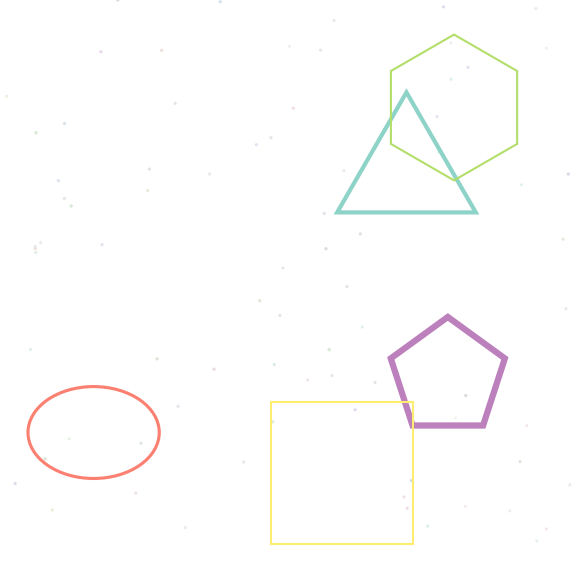[{"shape": "triangle", "thickness": 2, "radius": 0.69, "center": [0.704, 0.701]}, {"shape": "oval", "thickness": 1.5, "radius": 0.57, "center": [0.162, 0.25]}, {"shape": "hexagon", "thickness": 1, "radius": 0.63, "center": [0.786, 0.813]}, {"shape": "pentagon", "thickness": 3, "radius": 0.52, "center": [0.775, 0.346]}, {"shape": "square", "thickness": 1, "radius": 0.61, "center": [0.592, 0.18]}]